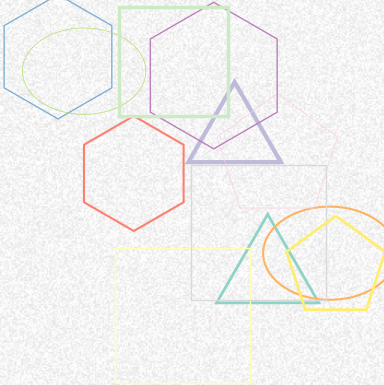[{"shape": "triangle", "thickness": 2, "radius": 0.77, "center": [0.695, 0.29]}, {"shape": "square", "thickness": 1, "radius": 0.88, "center": [0.474, 0.18]}, {"shape": "triangle", "thickness": 3, "radius": 0.69, "center": [0.609, 0.648]}, {"shape": "hexagon", "thickness": 1.5, "radius": 0.75, "center": [0.348, 0.549]}, {"shape": "hexagon", "thickness": 1, "radius": 0.81, "center": [0.151, 0.853]}, {"shape": "oval", "thickness": 1.5, "radius": 0.86, "center": [0.856, 0.342]}, {"shape": "oval", "thickness": 0.5, "radius": 0.8, "center": [0.219, 0.815]}, {"shape": "pentagon", "thickness": 0.5, "radius": 0.82, "center": [0.72, 0.593]}, {"shape": "square", "thickness": 1, "radius": 0.87, "center": [0.672, 0.396]}, {"shape": "hexagon", "thickness": 1, "radius": 0.95, "center": [0.555, 0.804]}, {"shape": "square", "thickness": 2.5, "radius": 0.71, "center": [0.452, 0.839]}, {"shape": "pentagon", "thickness": 2, "radius": 0.67, "center": [0.872, 0.304]}]